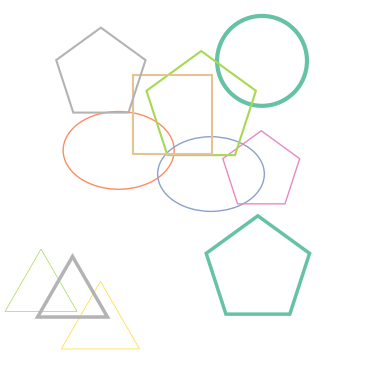[{"shape": "pentagon", "thickness": 2.5, "radius": 0.71, "center": [0.67, 0.298]}, {"shape": "circle", "thickness": 3, "radius": 0.58, "center": [0.681, 0.842]}, {"shape": "oval", "thickness": 1, "radius": 0.72, "center": [0.308, 0.609]}, {"shape": "oval", "thickness": 1, "radius": 0.69, "center": [0.548, 0.548]}, {"shape": "pentagon", "thickness": 1, "radius": 0.52, "center": [0.679, 0.555]}, {"shape": "triangle", "thickness": 0.5, "radius": 0.54, "center": [0.107, 0.245]}, {"shape": "pentagon", "thickness": 1.5, "radius": 0.75, "center": [0.523, 0.718]}, {"shape": "triangle", "thickness": 0.5, "radius": 0.59, "center": [0.261, 0.152]}, {"shape": "square", "thickness": 1.5, "radius": 0.51, "center": [0.447, 0.702]}, {"shape": "triangle", "thickness": 2.5, "radius": 0.52, "center": [0.188, 0.229]}, {"shape": "pentagon", "thickness": 1.5, "radius": 0.61, "center": [0.262, 0.806]}]